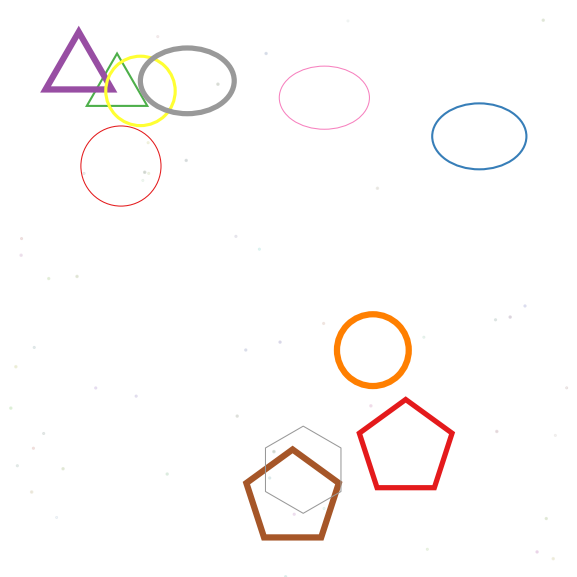[{"shape": "pentagon", "thickness": 2.5, "radius": 0.42, "center": [0.703, 0.223]}, {"shape": "circle", "thickness": 0.5, "radius": 0.35, "center": [0.209, 0.712]}, {"shape": "oval", "thickness": 1, "radius": 0.41, "center": [0.83, 0.763]}, {"shape": "triangle", "thickness": 1, "radius": 0.3, "center": [0.203, 0.846]}, {"shape": "triangle", "thickness": 3, "radius": 0.33, "center": [0.136, 0.877]}, {"shape": "circle", "thickness": 3, "radius": 0.31, "center": [0.646, 0.393]}, {"shape": "circle", "thickness": 1.5, "radius": 0.3, "center": [0.243, 0.842]}, {"shape": "pentagon", "thickness": 3, "radius": 0.42, "center": [0.507, 0.137]}, {"shape": "oval", "thickness": 0.5, "radius": 0.39, "center": [0.562, 0.83]}, {"shape": "hexagon", "thickness": 0.5, "radius": 0.38, "center": [0.525, 0.186]}, {"shape": "oval", "thickness": 2.5, "radius": 0.41, "center": [0.324, 0.859]}]